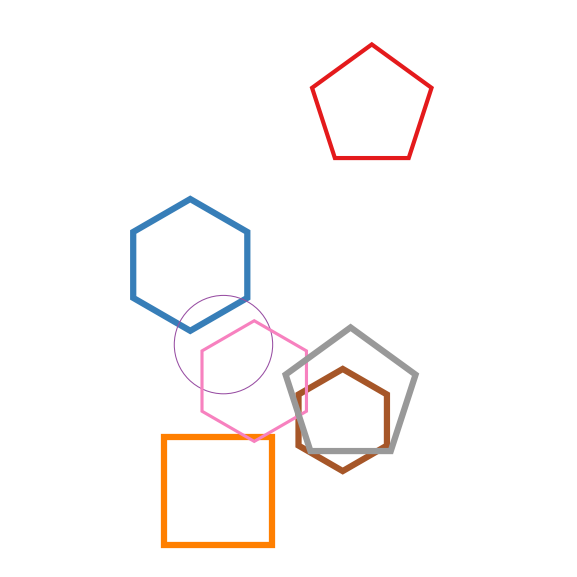[{"shape": "pentagon", "thickness": 2, "radius": 0.54, "center": [0.644, 0.813]}, {"shape": "hexagon", "thickness": 3, "radius": 0.57, "center": [0.329, 0.54]}, {"shape": "circle", "thickness": 0.5, "radius": 0.43, "center": [0.387, 0.402]}, {"shape": "square", "thickness": 3, "radius": 0.47, "center": [0.377, 0.149]}, {"shape": "hexagon", "thickness": 3, "radius": 0.44, "center": [0.593, 0.272]}, {"shape": "hexagon", "thickness": 1.5, "radius": 0.52, "center": [0.44, 0.339]}, {"shape": "pentagon", "thickness": 3, "radius": 0.59, "center": [0.607, 0.314]}]